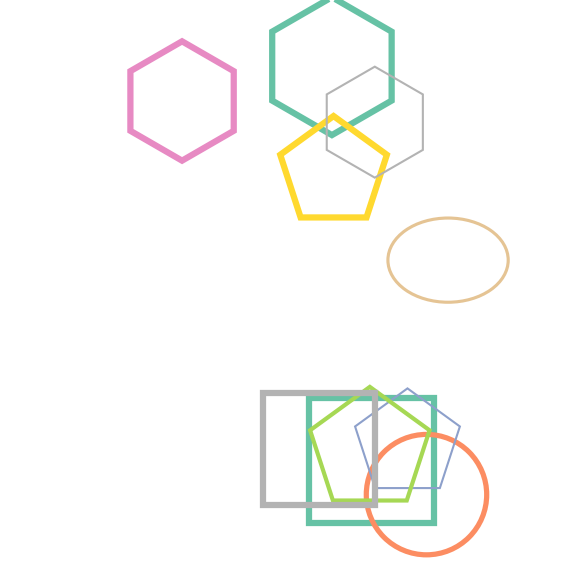[{"shape": "square", "thickness": 3, "radius": 0.54, "center": [0.643, 0.201]}, {"shape": "hexagon", "thickness": 3, "radius": 0.6, "center": [0.575, 0.885]}, {"shape": "circle", "thickness": 2.5, "radius": 0.52, "center": [0.739, 0.143]}, {"shape": "pentagon", "thickness": 1, "radius": 0.48, "center": [0.706, 0.231]}, {"shape": "hexagon", "thickness": 3, "radius": 0.52, "center": [0.315, 0.824]}, {"shape": "pentagon", "thickness": 2, "radius": 0.54, "center": [0.64, 0.22]}, {"shape": "pentagon", "thickness": 3, "radius": 0.49, "center": [0.578, 0.701]}, {"shape": "oval", "thickness": 1.5, "radius": 0.52, "center": [0.776, 0.549]}, {"shape": "hexagon", "thickness": 1, "radius": 0.48, "center": [0.649, 0.788]}, {"shape": "square", "thickness": 3, "radius": 0.48, "center": [0.552, 0.221]}]